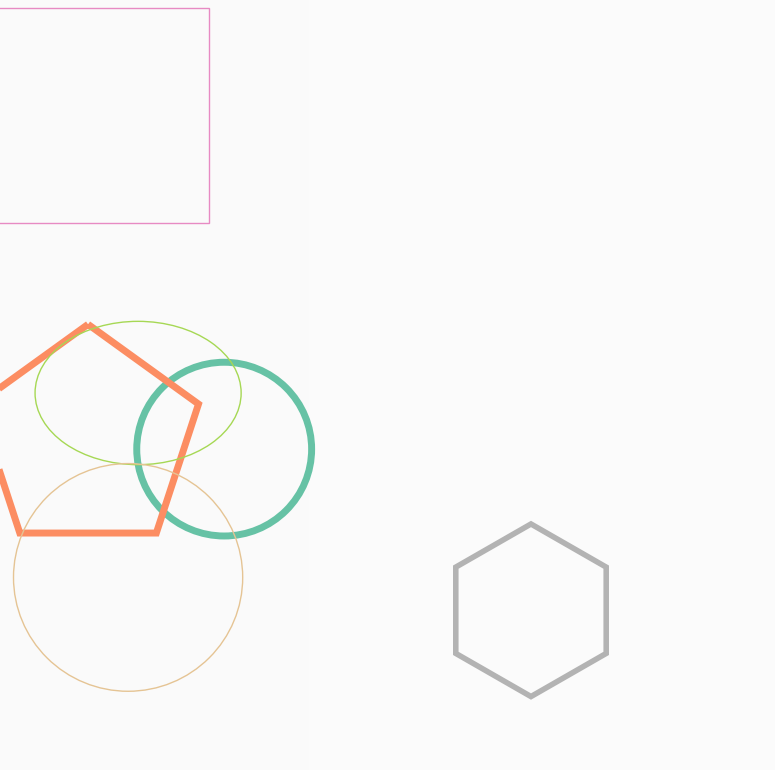[{"shape": "circle", "thickness": 2.5, "radius": 0.56, "center": [0.289, 0.417]}, {"shape": "pentagon", "thickness": 2.5, "radius": 0.75, "center": [0.114, 0.429]}, {"shape": "square", "thickness": 0.5, "radius": 0.7, "center": [0.129, 0.851]}, {"shape": "oval", "thickness": 0.5, "radius": 0.66, "center": [0.178, 0.49]}, {"shape": "circle", "thickness": 0.5, "radius": 0.74, "center": [0.165, 0.25]}, {"shape": "hexagon", "thickness": 2, "radius": 0.56, "center": [0.685, 0.207]}]